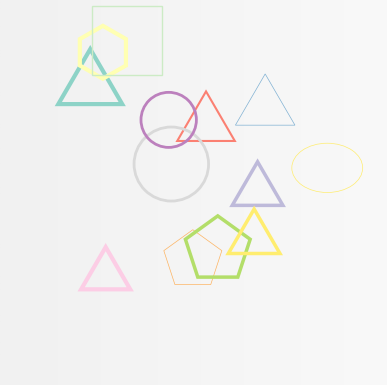[{"shape": "triangle", "thickness": 3, "radius": 0.48, "center": [0.233, 0.777]}, {"shape": "hexagon", "thickness": 3, "radius": 0.34, "center": [0.266, 0.864]}, {"shape": "triangle", "thickness": 2.5, "radius": 0.38, "center": [0.665, 0.504]}, {"shape": "triangle", "thickness": 1.5, "radius": 0.43, "center": [0.532, 0.677]}, {"shape": "triangle", "thickness": 0.5, "radius": 0.44, "center": [0.684, 0.719]}, {"shape": "pentagon", "thickness": 0.5, "radius": 0.39, "center": [0.498, 0.325]}, {"shape": "pentagon", "thickness": 2.5, "radius": 0.44, "center": [0.562, 0.351]}, {"shape": "triangle", "thickness": 3, "radius": 0.37, "center": [0.273, 0.285]}, {"shape": "circle", "thickness": 2, "radius": 0.48, "center": [0.442, 0.574]}, {"shape": "circle", "thickness": 2, "radius": 0.36, "center": [0.435, 0.689]}, {"shape": "square", "thickness": 1, "radius": 0.45, "center": [0.327, 0.895]}, {"shape": "oval", "thickness": 0.5, "radius": 0.46, "center": [0.845, 0.564]}, {"shape": "triangle", "thickness": 2.5, "radius": 0.38, "center": [0.656, 0.38]}]